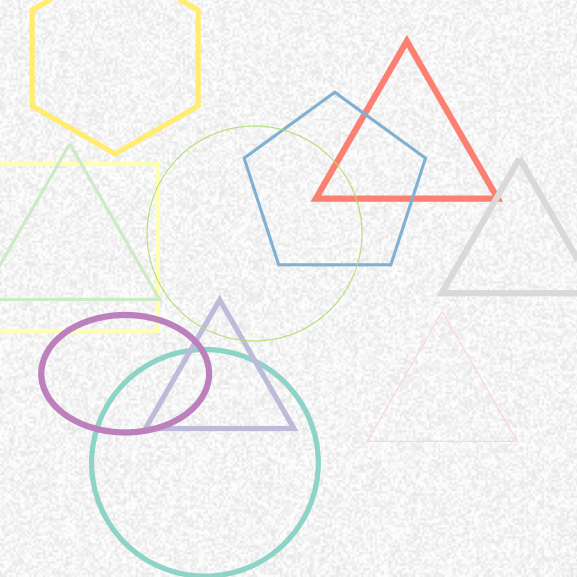[{"shape": "circle", "thickness": 2.5, "radius": 0.98, "center": [0.355, 0.198]}, {"shape": "square", "thickness": 2, "radius": 0.72, "center": [0.129, 0.571]}, {"shape": "triangle", "thickness": 2.5, "radius": 0.74, "center": [0.38, 0.331]}, {"shape": "triangle", "thickness": 3, "radius": 0.91, "center": [0.704, 0.746]}, {"shape": "pentagon", "thickness": 1.5, "radius": 0.83, "center": [0.58, 0.674]}, {"shape": "circle", "thickness": 0.5, "radius": 0.93, "center": [0.441, 0.595]}, {"shape": "triangle", "thickness": 0.5, "radius": 0.75, "center": [0.766, 0.31]}, {"shape": "triangle", "thickness": 3, "radius": 0.78, "center": [0.899, 0.569]}, {"shape": "oval", "thickness": 3, "radius": 0.73, "center": [0.217, 0.352]}, {"shape": "triangle", "thickness": 1.5, "radius": 0.9, "center": [0.121, 0.57]}, {"shape": "hexagon", "thickness": 2.5, "radius": 0.83, "center": [0.199, 0.899]}]